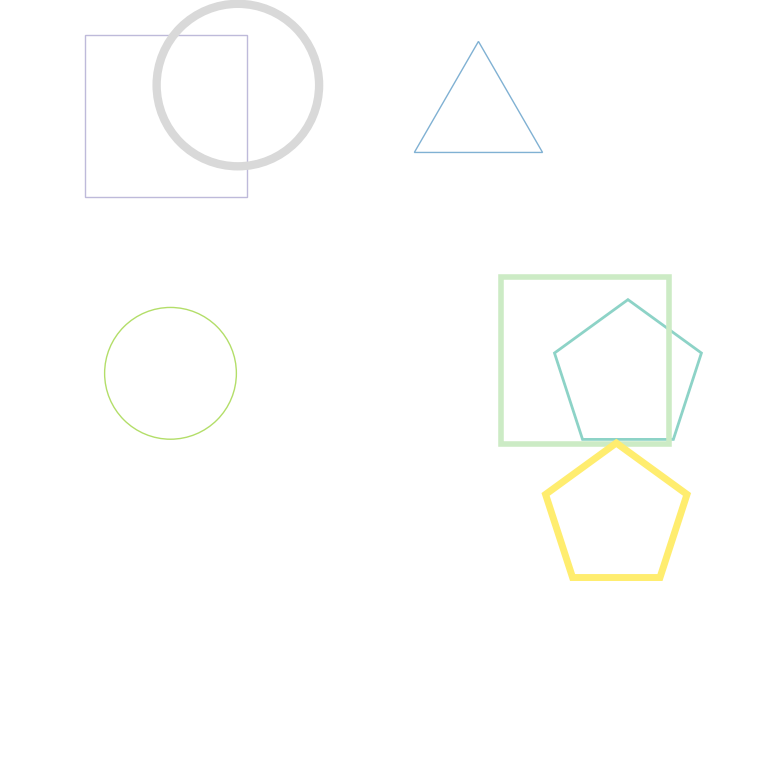[{"shape": "pentagon", "thickness": 1, "radius": 0.5, "center": [0.816, 0.511]}, {"shape": "square", "thickness": 0.5, "radius": 0.53, "center": [0.215, 0.849]}, {"shape": "triangle", "thickness": 0.5, "radius": 0.48, "center": [0.621, 0.85]}, {"shape": "circle", "thickness": 0.5, "radius": 0.43, "center": [0.221, 0.515]}, {"shape": "circle", "thickness": 3, "radius": 0.53, "center": [0.309, 0.89]}, {"shape": "square", "thickness": 2, "radius": 0.54, "center": [0.76, 0.532]}, {"shape": "pentagon", "thickness": 2.5, "radius": 0.48, "center": [0.8, 0.328]}]